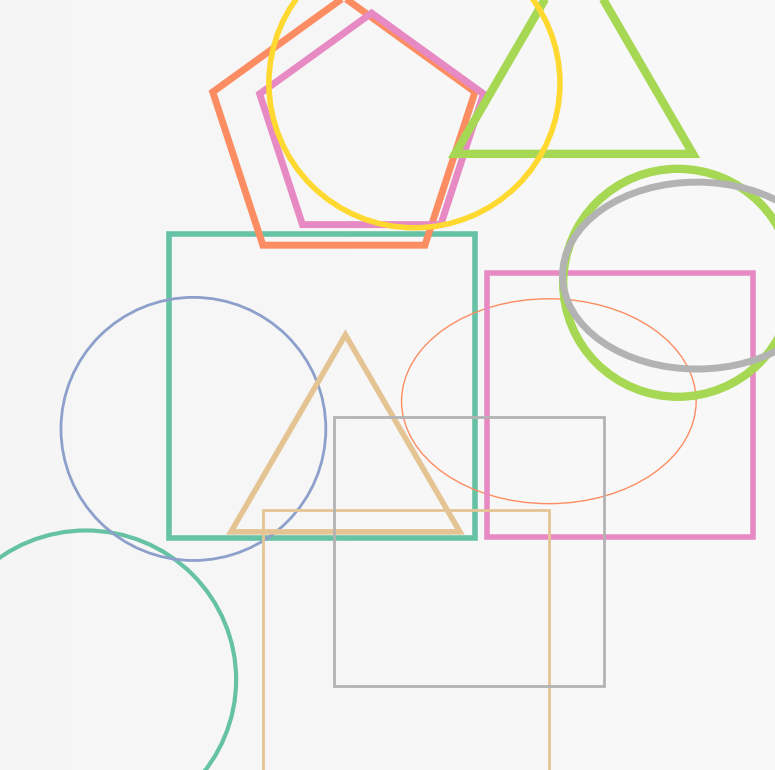[{"shape": "circle", "thickness": 1.5, "radius": 0.97, "center": [0.111, 0.117]}, {"shape": "square", "thickness": 2, "radius": 0.99, "center": [0.416, 0.498]}, {"shape": "pentagon", "thickness": 2.5, "radius": 0.89, "center": [0.444, 0.826]}, {"shape": "oval", "thickness": 0.5, "radius": 0.95, "center": [0.708, 0.479]}, {"shape": "circle", "thickness": 1, "radius": 0.85, "center": [0.25, 0.443]}, {"shape": "pentagon", "thickness": 2.5, "radius": 0.76, "center": [0.479, 0.831]}, {"shape": "square", "thickness": 2, "radius": 0.86, "center": [0.8, 0.474]}, {"shape": "circle", "thickness": 3, "radius": 0.74, "center": [0.875, 0.633]}, {"shape": "triangle", "thickness": 3, "radius": 0.89, "center": [0.741, 0.889]}, {"shape": "circle", "thickness": 2, "radius": 0.94, "center": [0.535, 0.892]}, {"shape": "square", "thickness": 1, "radius": 0.92, "center": [0.524, 0.154]}, {"shape": "triangle", "thickness": 2, "radius": 0.85, "center": [0.446, 0.395]}, {"shape": "square", "thickness": 1, "radius": 0.87, "center": [0.605, 0.284]}, {"shape": "oval", "thickness": 2.5, "radius": 0.87, "center": [0.899, 0.642]}]